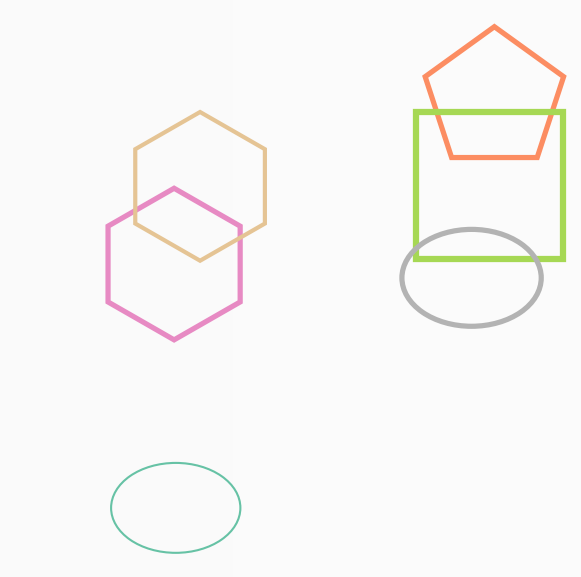[{"shape": "oval", "thickness": 1, "radius": 0.56, "center": [0.302, 0.12]}, {"shape": "pentagon", "thickness": 2.5, "radius": 0.63, "center": [0.851, 0.828]}, {"shape": "hexagon", "thickness": 2.5, "radius": 0.66, "center": [0.3, 0.542]}, {"shape": "square", "thickness": 3, "radius": 0.63, "center": [0.843, 0.678]}, {"shape": "hexagon", "thickness": 2, "radius": 0.64, "center": [0.344, 0.676]}, {"shape": "oval", "thickness": 2.5, "radius": 0.6, "center": [0.811, 0.518]}]